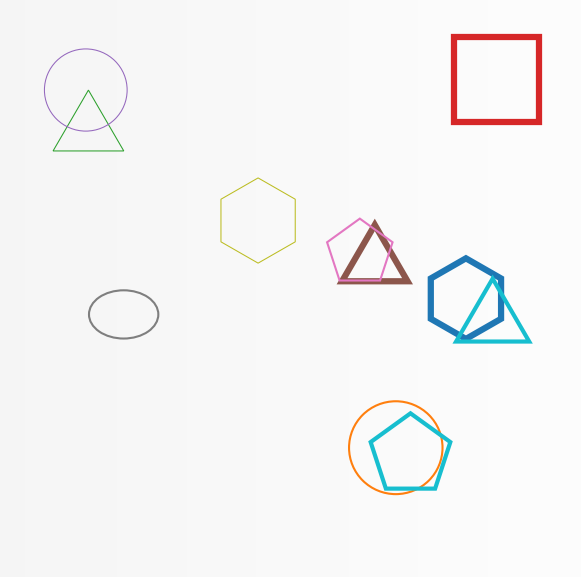[{"shape": "hexagon", "thickness": 3, "radius": 0.35, "center": [0.802, 0.482]}, {"shape": "circle", "thickness": 1, "radius": 0.4, "center": [0.681, 0.224]}, {"shape": "triangle", "thickness": 0.5, "radius": 0.35, "center": [0.152, 0.773]}, {"shape": "square", "thickness": 3, "radius": 0.36, "center": [0.854, 0.861]}, {"shape": "circle", "thickness": 0.5, "radius": 0.36, "center": [0.148, 0.843]}, {"shape": "triangle", "thickness": 3, "radius": 0.33, "center": [0.645, 0.545]}, {"shape": "pentagon", "thickness": 1, "radius": 0.3, "center": [0.619, 0.561]}, {"shape": "oval", "thickness": 1, "radius": 0.3, "center": [0.213, 0.455]}, {"shape": "hexagon", "thickness": 0.5, "radius": 0.37, "center": [0.444, 0.617]}, {"shape": "triangle", "thickness": 2, "radius": 0.36, "center": [0.848, 0.444]}, {"shape": "pentagon", "thickness": 2, "radius": 0.36, "center": [0.706, 0.211]}]